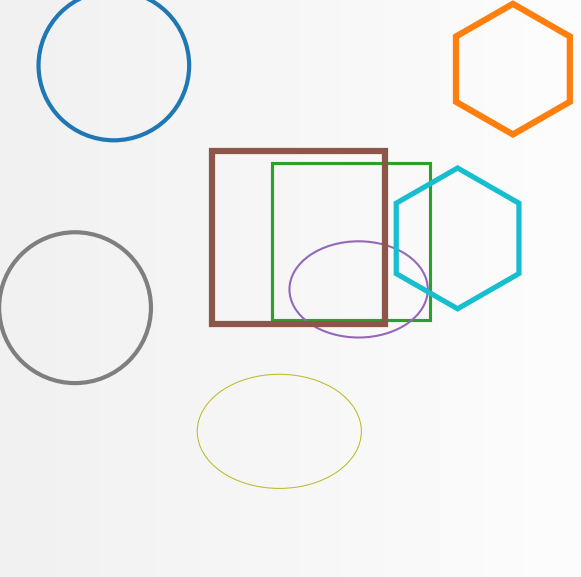[{"shape": "circle", "thickness": 2, "radius": 0.65, "center": [0.196, 0.886]}, {"shape": "hexagon", "thickness": 3, "radius": 0.57, "center": [0.882, 0.879]}, {"shape": "square", "thickness": 1.5, "radius": 0.68, "center": [0.603, 0.582]}, {"shape": "oval", "thickness": 1, "radius": 0.6, "center": [0.617, 0.498]}, {"shape": "square", "thickness": 3, "radius": 0.75, "center": [0.514, 0.588]}, {"shape": "circle", "thickness": 2, "radius": 0.65, "center": [0.129, 0.466]}, {"shape": "oval", "thickness": 0.5, "radius": 0.71, "center": [0.481, 0.252]}, {"shape": "hexagon", "thickness": 2.5, "radius": 0.61, "center": [0.787, 0.586]}]